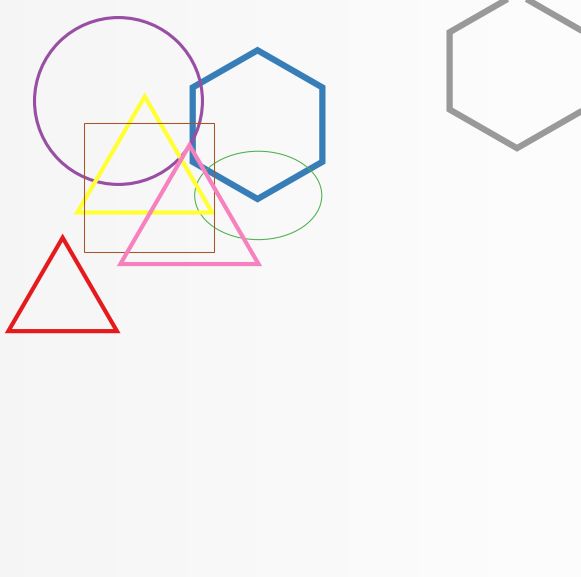[{"shape": "triangle", "thickness": 2, "radius": 0.54, "center": [0.108, 0.48]}, {"shape": "hexagon", "thickness": 3, "radius": 0.64, "center": [0.443, 0.783]}, {"shape": "oval", "thickness": 0.5, "radius": 0.55, "center": [0.444, 0.661]}, {"shape": "circle", "thickness": 1.5, "radius": 0.72, "center": [0.204, 0.824]}, {"shape": "triangle", "thickness": 2, "radius": 0.67, "center": [0.249, 0.698]}, {"shape": "square", "thickness": 0.5, "radius": 0.56, "center": [0.256, 0.674]}, {"shape": "triangle", "thickness": 2, "radius": 0.69, "center": [0.326, 0.611]}, {"shape": "hexagon", "thickness": 3, "radius": 0.67, "center": [0.889, 0.876]}]